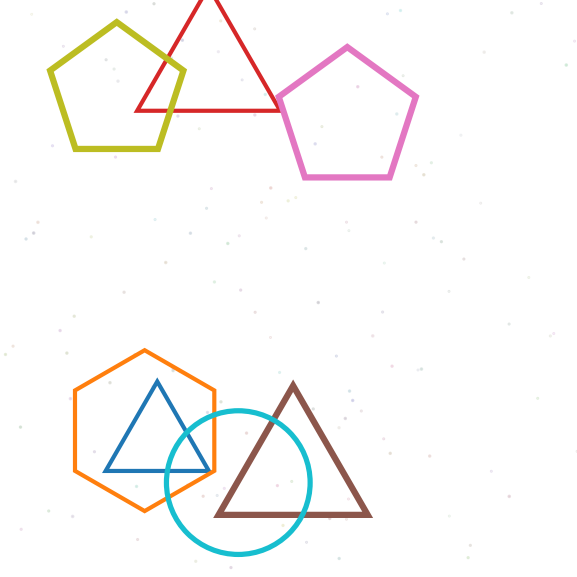[{"shape": "triangle", "thickness": 2, "radius": 0.52, "center": [0.272, 0.235]}, {"shape": "hexagon", "thickness": 2, "radius": 0.7, "center": [0.25, 0.253]}, {"shape": "triangle", "thickness": 2, "radius": 0.72, "center": [0.361, 0.879]}, {"shape": "triangle", "thickness": 3, "radius": 0.75, "center": [0.508, 0.182]}, {"shape": "pentagon", "thickness": 3, "radius": 0.62, "center": [0.601, 0.793]}, {"shape": "pentagon", "thickness": 3, "radius": 0.61, "center": [0.202, 0.839]}, {"shape": "circle", "thickness": 2.5, "radius": 0.62, "center": [0.413, 0.163]}]